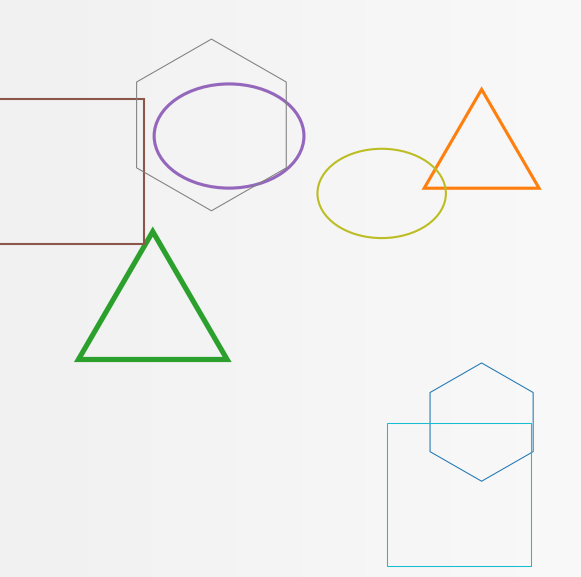[{"shape": "hexagon", "thickness": 0.5, "radius": 0.51, "center": [0.829, 0.268]}, {"shape": "triangle", "thickness": 1.5, "radius": 0.57, "center": [0.829, 0.73]}, {"shape": "triangle", "thickness": 2.5, "radius": 0.74, "center": [0.263, 0.45]}, {"shape": "oval", "thickness": 1.5, "radius": 0.64, "center": [0.394, 0.764]}, {"shape": "square", "thickness": 1, "radius": 0.63, "center": [0.122, 0.701]}, {"shape": "hexagon", "thickness": 0.5, "radius": 0.74, "center": [0.364, 0.783]}, {"shape": "oval", "thickness": 1, "radius": 0.55, "center": [0.657, 0.664]}, {"shape": "square", "thickness": 0.5, "radius": 0.62, "center": [0.789, 0.143]}]